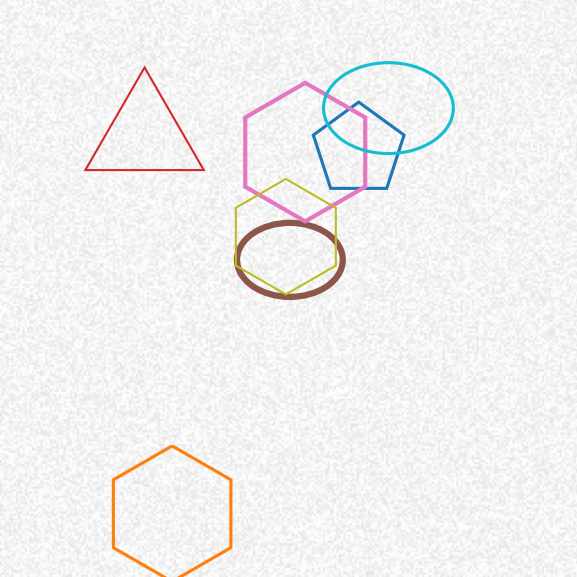[{"shape": "pentagon", "thickness": 1.5, "radius": 0.41, "center": [0.621, 0.74]}, {"shape": "hexagon", "thickness": 1.5, "radius": 0.59, "center": [0.298, 0.11]}, {"shape": "triangle", "thickness": 1, "radius": 0.59, "center": [0.25, 0.764]}, {"shape": "oval", "thickness": 3, "radius": 0.46, "center": [0.502, 0.549]}, {"shape": "hexagon", "thickness": 2, "radius": 0.6, "center": [0.529, 0.736]}, {"shape": "hexagon", "thickness": 1, "radius": 0.5, "center": [0.495, 0.589]}, {"shape": "oval", "thickness": 1.5, "radius": 0.56, "center": [0.673, 0.812]}]